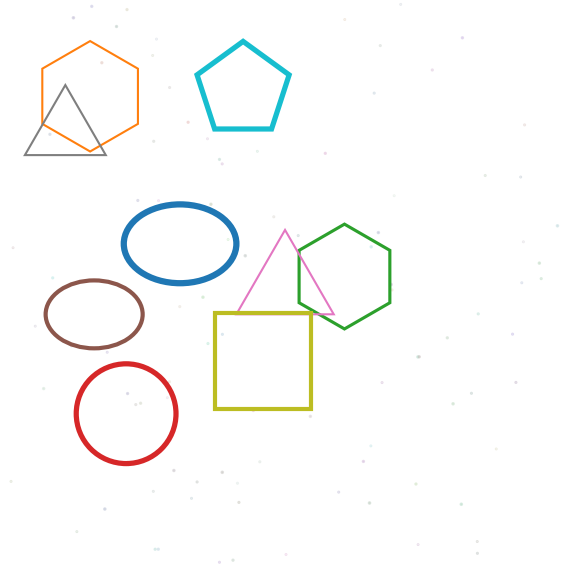[{"shape": "oval", "thickness": 3, "radius": 0.49, "center": [0.312, 0.577]}, {"shape": "hexagon", "thickness": 1, "radius": 0.48, "center": [0.156, 0.832]}, {"shape": "hexagon", "thickness": 1.5, "radius": 0.45, "center": [0.596, 0.52]}, {"shape": "circle", "thickness": 2.5, "radius": 0.43, "center": [0.218, 0.283]}, {"shape": "oval", "thickness": 2, "radius": 0.42, "center": [0.163, 0.455]}, {"shape": "triangle", "thickness": 1, "radius": 0.49, "center": [0.494, 0.504]}, {"shape": "triangle", "thickness": 1, "radius": 0.4, "center": [0.113, 0.771]}, {"shape": "square", "thickness": 2, "radius": 0.41, "center": [0.455, 0.374]}, {"shape": "pentagon", "thickness": 2.5, "radius": 0.42, "center": [0.421, 0.844]}]